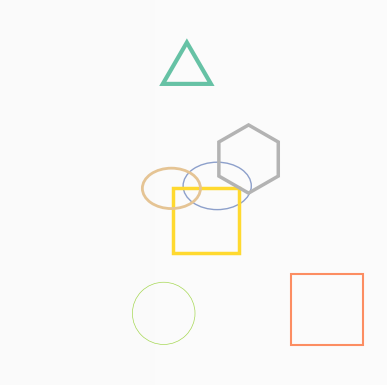[{"shape": "triangle", "thickness": 3, "radius": 0.36, "center": [0.482, 0.818]}, {"shape": "square", "thickness": 1.5, "radius": 0.46, "center": [0.845, 0.196]}, {"shape": "oval", "thickness": 1, "radius": 0.44, "center": [0.561, 0.517]}, {"shape": "circle", "thickness": 0.5, "radius": 0.4, "center": [0.422, 0.186]}, {"shape": "square", "thickness": 2.5, "radius": 0.42, "center": [0.531, 0.428]}, {"shape": "oval", "thickness": 2, "radius": 0.37, "center": [0.442, 0.511]}, {"shape": "hexagon", "thickness": 2.5, "radius": 0.44, "center": [0.641, 0.587]}]